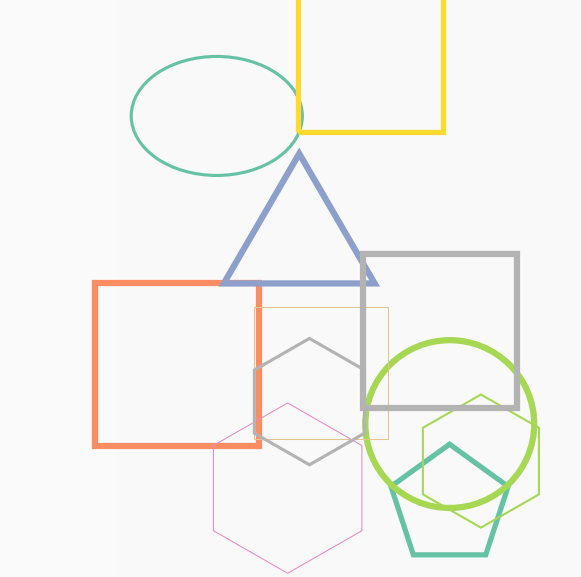[{"shape": "oval", "thickness": 1.5, "radius": 0.74, "center": [0.373, 0.798]}, {"shape": "pentagon", "thickness": 2.5, "radius": 0.53, "center": [0.773, 0.124]}, {"shape": "square", "thickness": 3, "radius": 0.71, "center": [0.305, 0.368]}, {"shape": "triangle", "thickness": 3, "radius": 0.75, "center": [0.515, 0.583]}, {"shape": "hexagon", "thickness": 0.5, "radius": 0.74, "center": [0.495, 0.154]}, {"shape": "hexagon", "thickness": 1, "radius": 0.58, "center": [0.827, 0.201]}, {"shape": "circle", "thickness": 3, "radius": 0.73, "center": [0.774, 0.265]}, {"shape": "square", "thickness": 2.5, "radius": 0.62, "center": [0.637, 0.894]}, {"shape": "square", "thickness": 0.5, "radius": 0.57, "center": [0.552, 0.354]}, {"shape": "hexagon", "thickness": 1.5, "radius": 0.55, "center": [0.532, 0.304]}, {"shape": "square", "thickness": 3, "radius": 0.67, "center": [0.757, 0.426]}]